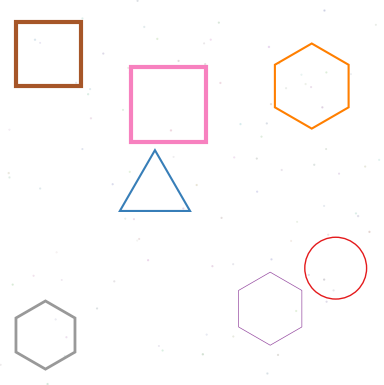[{"shape": "circle", "thickness": 1, "radius": 0.4, "center": [0.872, 0.304]}, {"shape": "triangle", "thickness": 1.5, "radius": 0.53, "center": [0.402, 0.505]}, {"shape": "hexagon", "thickness": 0.5, "radius": 0.47, "center": [0.702, 0.198]}, {"shape": "hexagon", "thickness": 1.5, "radius": 0.55, "center": [0.81, 0.776]}, {"shape": "square", "thickness": 3, "radius": 0.42, "center": [0.126, 0.86]}, {"shape": "square", "thickness": 3, "radius": 0.49, "center": [0.438, 0.728]}, {"shape": "hexagon", "thickness": 2, "radius": 0.44, "center": [0.118, 0.13]}]